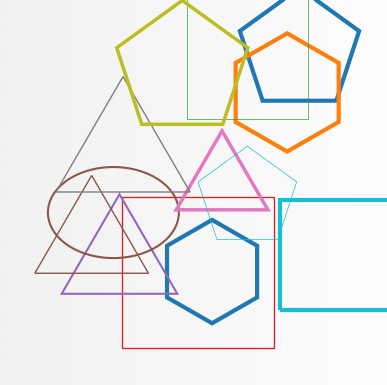[{"shape": "pentagon", "thickness": 3, "radius": 0.81, "center": [0.773, 0.869]}, {"shape": "hexagon", "thickness": 3, "radius": 0.67, "center": [0.547, 0.295]}, {"shape": "hexagon", "thickness": 3, "radius": 0.77, "center": [0.741, 0.76]}, {"shape": "square", "thickness": 0.5, "radius": 0.79, "center": [0.638, 0.848]}, {"shape": "square", "thickness": 1, "radius": 0.98, "center": [0.51, 0.292]}, {"shape": "triangle", "thickness": 1.5, "radius": 0.86, "center": [0.308, 0.323]}, {"shape": "triangle", "thickness": 1, "radius": 0.85, "center": [0.236, 0.375]}, {"shape": "oval", "thickness": 1.5, "radius": 0.84, "center": [0.293, 0.448]}, {"shape": "triangle", "thickness": 2.5, "radius": 0.68, "center": [0.573, 0.523]}, {"shape": "triangle", "thickness": 1, "radius": 1.0, "center": [0.318, 0.601]}, {"shape": "pentagon", "thickness": 2.5, "radius": 0.89, "center": [0.47, 0.821]}, {"shape": "pentagon", "thickness": 0.5, "radius": 0.67, "center": [0.638, 0.486]}, {"shape": "square", "thickness": 3, "radius": 0.71, "center": [0.864, 0.338]}]